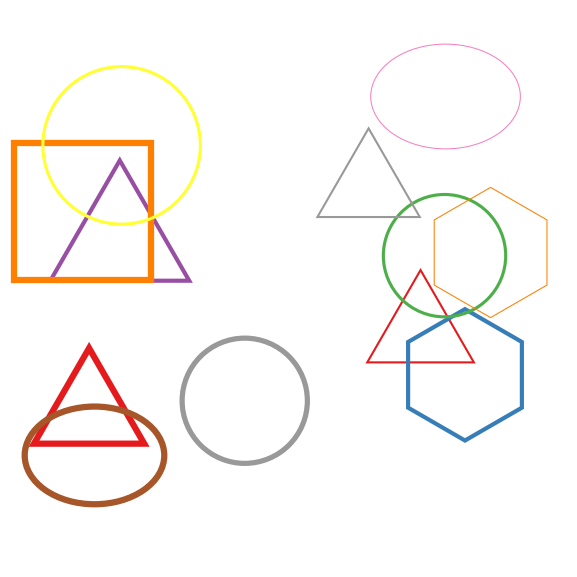[{"shape": "triangle", "thickness": 1, "radius": 0.53, "center": [0.728, 0.425]}, {"shape": "triangle", "thickness": 3, "radius": 0.55, "center": [0.154, 0.286]}, {"shape": "hexagon", "thickness": 2, "radius": 0.57, "center": [0.805, 0.35]}, {"shape": "circle", "thickness": 1.5, "radius": 0.53, "center": [0.77, 0.556]}, {"shape": "triangle", "thickness": 2, "radius": 0.69, "center": [0.207, 0.582]}, {"shape": "hexagon", "thickness": 0.5, "radius": 0.56, "center": [0.85, 0.562]}, {"shape": "square", "thickness": 3, "radius": 0.59, "center": [0.143, 0.632]}, {"shape": "circle", "thickness": 1.5, "radius": 0.68, "center": [0.211, 0.747]}, {"shape": "oval", "thickness": 3, "radius": 0.6, "center": [0.164, 0.211]}, {"shape": "oval", "thickness": 0.5, "radius": 0.65, "center": [0.771, 0.832]}, {"shape": "triangle", "thickness": 1, "radius": 0.51, "center": [0.638, 0.674]}, {"shape": "circle", "thickness": 2.5, "radius": 0.54, "center": [0.424, 0.305]}]